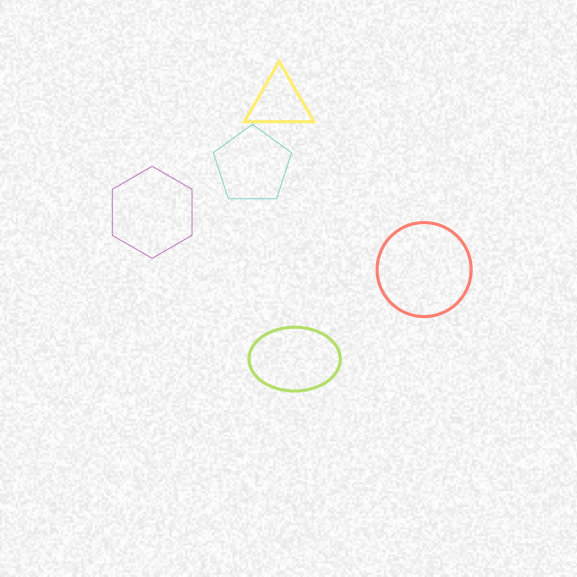[{"shape": "pentagon", "thickness": 0.5, "radius": 0.36, "center": [0.437, 0.713]}, {"shape": "circle", "thickness": 1.5, "radius": 0.41, "center": [0.734, 0.532]}, {"shape": "oval", "thickness": 1.5, "radius": 0.4, "center": [0.51, 0.377]}, {"shape": "hexagon", "thickness": 0.5, "radius": 0.4, "center": [0.264, 0.632]}, {"shape": "triangle", "thickness": 1.5, "radius": 0.35, "center": [0.483, 0.823]}]